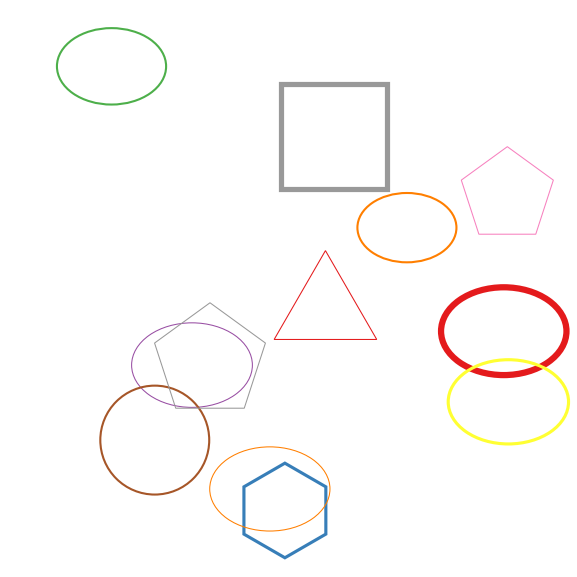[{"shape": "triangle", "thickness": 0.5, "radius": 0.51, "center": [0.564, 0.463]}, {"shape": "oval", "thickness": 3, "radius": 0.54, "center": [0.872, 0.426]}, {"shape": "hexagon", "thickness": 1.5, "radius": 0.41, "center": [0.493, 0.115]}, {"shape": "oval", "thickness": 1, "radius": 0.47, "center": [0.193, 0.884]}, {"shape": "oval", "thickness": 0.5, "radius": 0.52, "center": [0.332, 0.367]}, {"shape": "oval", "thickness": 1, "radius": 0.43, "center": [0.705, 0.605]}, {"shape": "oval", "thickness": 0.5, "radius": 0.52, "center": [0.467, 0.152]}, {"shape": "oval", "thickness": 1.5, "radius": 0.52, "center": [0.88, 0.303]}, {"shape": "circle", "thickness": 1, "radius": 0.47, "center": [0.268, 0.237]}, {"shape": "pentagon", "thickness": 0.5, "radius": 0.42, "center": [0.878, 0.661]}, {"shape": "square", "thickness": 2.5, "radius": 0.46, "center": [0.579, 0.763]}, {"shape": "pentagon", "thickness": 0.5, "radius": 0.5, "center": [0.364, 0.374]}]